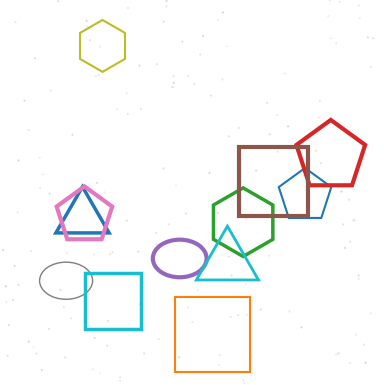[{"shape": "pentagon", "thickness": 1.5, "radius": 0.36, "center": [0.792, 0.492]}, {"shape": "triangle", "thickness": 2.5, "radius": 0.4, "center": [0.214, 0.435]}, {"shape": "square", "thickness": 1.5, "radius": 0.49, "center": [0.551, 0.132]}, {"shape": "hexagon", "thickness": 2.5, "radius": 0.45, "center": [0.632, 0.423]}, {"shape": "pentagon", "thickness": 3, "radius": 0.47, "center": [0.859, 0.595]}, {"shape": "oval", "thickness": 3, "radius": 0.35, "center": [0.467, 0.329]}, {"shape": "square", "thickness": 3, "radius": 0.45, "center": [0.711, 0.529]}, {"shape": "pentagon", "thickness": 3, "radius": 0.38, "center": [0.219, 0.44]}, {"shape": "oval", "thickness": 1, "radius": 0.34, "center": [0.172, 0.271]}, {"shape": "hexagon", "thickness": 1.5, "radius": 0.34, "center": [0.266, 0.881]}, {"shape": "square", "thickness": 2.5, "radius": 0.36, "center": [0.294, 0.218]}, {"shape": "triangle", "thickness": 2, "radius": 0.47, "center": [0.591, 0.319]}]